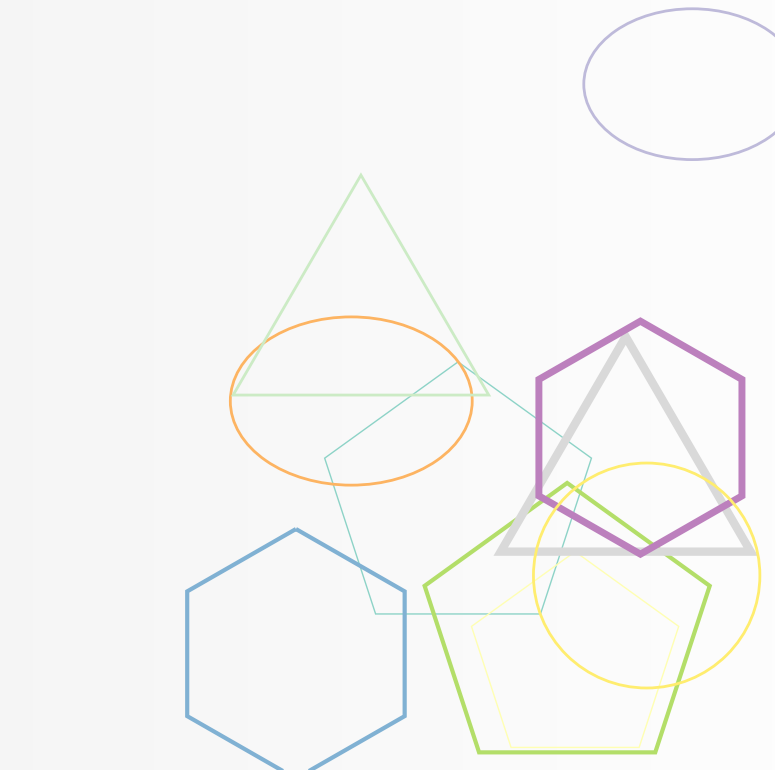[{"shape": "pentagon", "thickness": 0.5, "radius": 0.9, "center": [0.591, 0.349]}, {"shape": "pentagon", "thickness": 0.5, "radius": 0.7, "center": [0.742, 0.143]}, {"shape": "oval", "thickness": 1, "radius": 0.7, "center": [0.893, 0.891]}, {"shape": "hexagon", "thickness": 1.5, "radius": 0.81, "center": [0.382, 0.151]}, {"shape": "oval", "thickness": 1, "radius": 0.78, "center": [0.453, 0.479]}, {"shape": "pentagon", "thickness": 1.5, "radius": 0.97, "center": [0.732, 0.179]}, {"shape": "triangle", "thickness": 3, "radius": 0.93, "center": [0.807, 0.377]}, {"shape": "hexagon", "thickness": 2.5, "radius": 0.76, "center": [0.826, 0.432]}, {"shape": "triangle", "thickness": 1, "radius": 0.95, "center": [0.466, 0.582]}, {"shape": "circle", "thickness": 1, "radius": 0.73, "center": [0.834, 0.253]}]